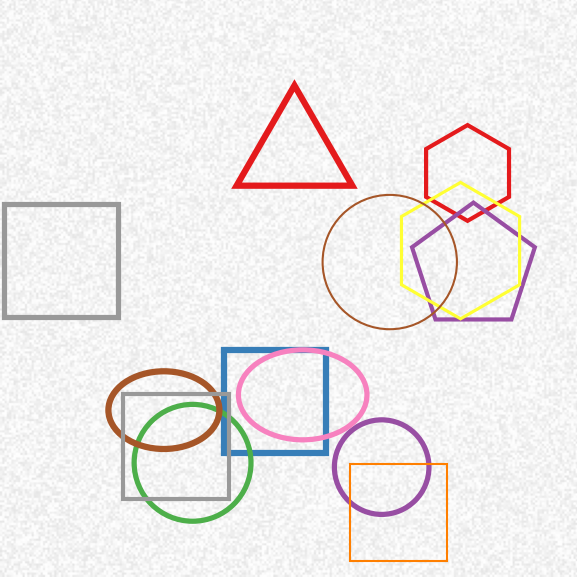[{"shape": "hexagon", "thickness": 2, "radius": 0.41, "center": [0.81, 0.7]}, {"shape": "triangle", "thickness": 3, "radius": 0.58, "center": [0.51, 0.735]}, {"shape": "square", "thickness": 3, "radius": 0.44, "center": [0.477, 0.304]}, {"shape": "circle", "thickness": 2.5, "radius": 0.51, "center": [0.333, 0.198]}, {"shape": "pentagon", "thickness": 2, "radius": 0.56, "center": [0.82, 0.536]}, {"shape": "circle", "thickness": 2.5, "radius": 0.41, "center": [0.661, 0.19]}, {"shape": "square", "thickness": 1, "radius": 0.42, "center": [0.69, 0.112]}, {"shape": "hexagon", "thickness": 1.5, "radius": 0.59, "center": [0.797, 0.565]}, {"shape": "circle", "thickness": 1, "radius": 0.58, "center": [0.675, 0.545]}, {"shape": "oval", "thickness": 3, "radius": 0.48, "center": [0.284, 0.289]}, {"shape": "oval", "thickness": 2.5, "radius": 0.56, "center": [0.524, 0.315]}, {"shape": "square", "thickness": 2.5, "radius": 0.49, "center": [0.106, 0.548]}, {"shape": "square", "thickness": 2, "radius": 0.46, "center": [0.305, 0.226]}]